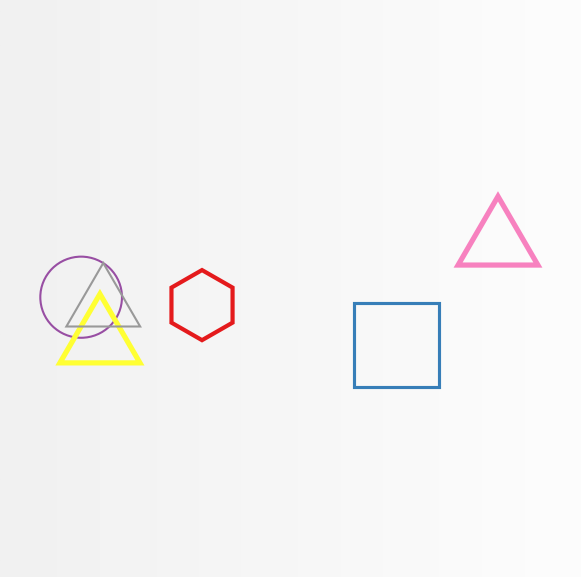[{"shape": "hexagon", "thickness": 2, "radius": 0.3, "center": [0.348, 0.471]}, {"shape": "square", "thickness": 1.5, "radius": 0.36, "center": [0.682, 0.401]}, {"shape": "circle", "thickness": 1, "radius": 0.35, "center": [0.14, 0.484]}, {"shape": "triangle", "thickness": 2.5, "radius": 0.4, "center": [0.172, 0.411]}, {"shape": "triangle", "thickness": 2.5, "radius": 0.4, "center": [0.857, 0.58]}, {"shape": "triangle", "thickness": 1, "radius": 0.37, "center": [0.178, 0.47]}]